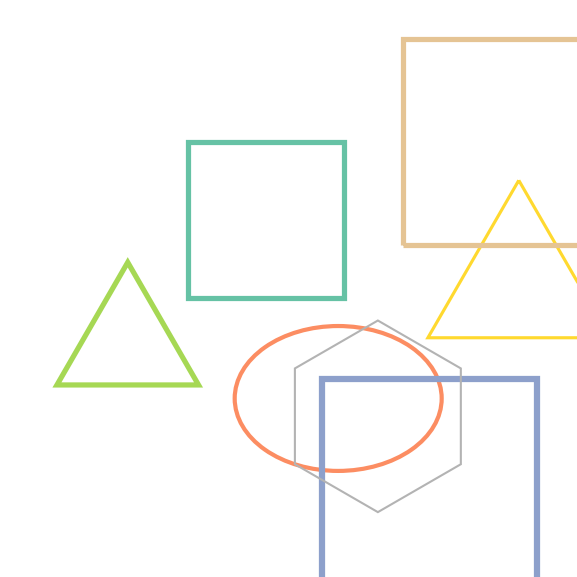[{"shape": "square", "thickness": 2.5, "radius": 0.67, "center": [0.461, 0.618]}, {"shape": "oval", "thickness": 2, "radius": 0.9, "center": [0.586, 0.309]}, {"shape": "square", "thickness": 3, "radius": 0.93, "center": [0.743, 0.156]}, {"shape": "triangle", "thickness": 2.5, "radius": 0.71, "center": [0.221, 0.403]}, {"shape": "triangle", "thickness": 1.5, "radius": 0.91, "center": [0.898, 0.505]}, {"shape": "square", "thickness": 2.5, "radius": 0.89, "center": [0.876, 0.753]}, {"shape": "hexagon", "thickness": 1, "radius": 0.83, "center": [0.654, 0.278]}]